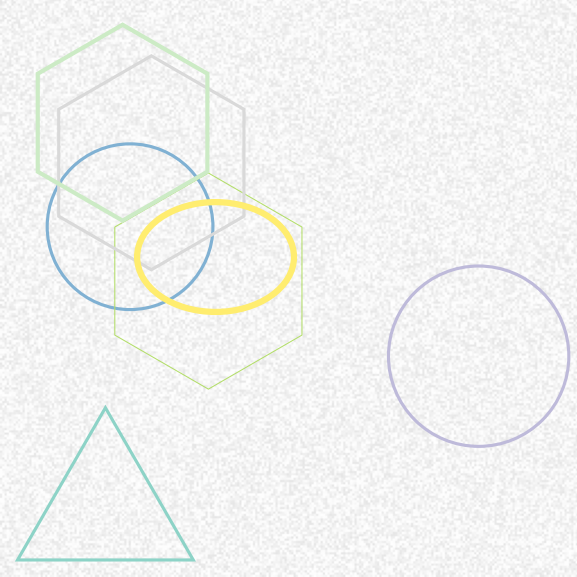[{"shape": "triangle", "thickness": 1.5, "radius": 0.88, "center": [0.183, 0.117]}, {"shape": "circle", "thickness": 1.5, "radius": 0.78, "center": [0.829, 0.382]}, {"shape": "circle", "thickness": 1.5, "radius": 0.72, "center": [0.225, 0.607]}, {"shape": "hexagon", "thickness": 0.5, "radius": 0.94, "center": [0.361, 0.512]}, {"shape": "hexagon", "thickness": 1.5, "radius": 0.93, "center": [0.262, 0.717]}, {"shape": "hexagon", "thickness": 2, "radius": 0.85, "center": [0.212, 0.787]}, {"shape": "oval", "thickness": 3, "radius": 0.68, "center": [0.373, 0.554]}]